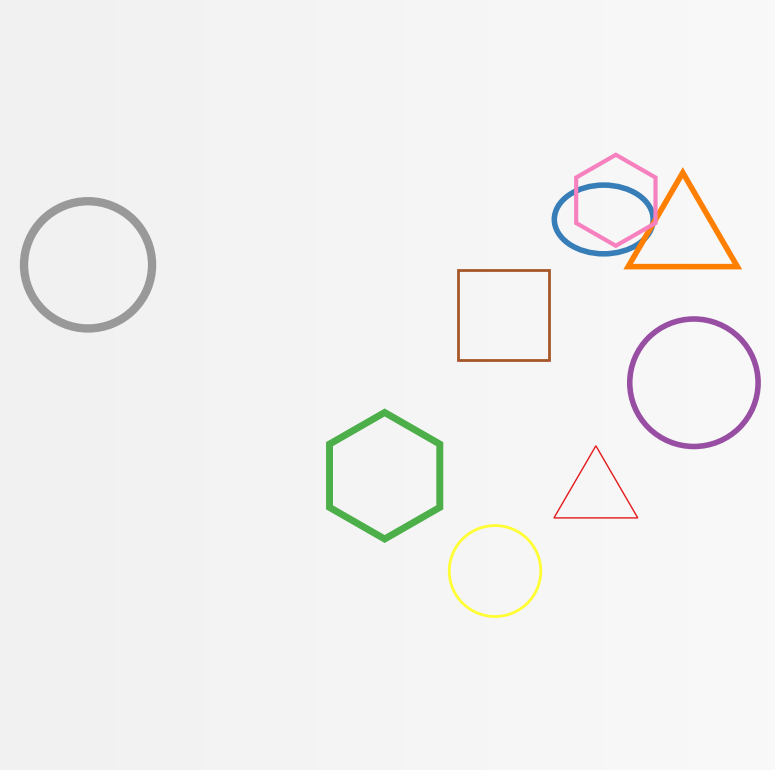[{"shape": "triangle", "thickness": 0.5, "radius": 0.31, "center": [0.769, 0.359]}, {"shape": "oval", "thickness": 2, "radius": 0.32, "center": [0.779, 0.715]}, {"shape": "hexagon", "thickness": 2.5, "radius": 0.41, "center": [0.496, 0.382]}, {"shape": "circle", "thickness": 2, "radius": 0.41, "center": [0.895, 0.503]}, {"shape": "triangle", "thickness": 2, "radius": 0.41, "center": [0.881, 0.694]}, {"shape": "circle", "thickness": 1, "radius": 0.3, "center": [0.639, 0.258]}, {"shape": "square", "thickness": 1, "radius": 0.29, "center": [0.65, 0.59]}, {"shape": "hexagon", "thickness": 1.5, "radius": 0.3, "center": [0.795, 0.74]}, {"shape": "circle", "thickness": 3, "radius": 0.41, "center": [0.114, 0.656]}]